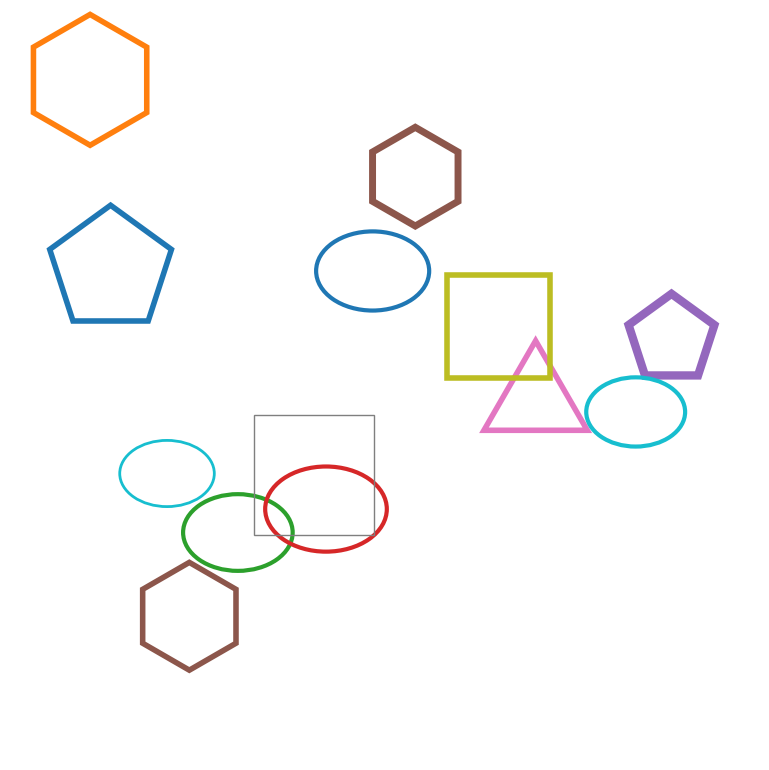[{"shape": "oval", "thickness": 1.5, "radius": 0.37, "center": [0.484, 0.648]}, {"shape": "pentagon", "thickness": 2, "radius": 0.42, "center": [0.144, 0.65]}, {"shape": "hexagon", "thickness": 2, "radius": 0.42, "center": [0.117, 0.896]}, {"shape": "oval", "thickness": 1.5, "radius": 0.36, "center": [0.309, 0.308]}, {"shape": "oval", "thickness": 1.5, "radius": 0.39, "center": [0.423, 0.339]}, {"shape": "pentagon", "thickness": 3, "radius": 0.29, "center": [0.872, 0.56]}, {"shape": "hexagon", "thickness": 2.5, "radius": 0.32, "center": [0.539, 0.771]}, {"shape": "hexagon", "thickness": 2, "radius": 0.35, "center": [0.246, 0.2]}, {"shape": "triangle", "thickness": 2, "radius": 0.39, "center": [0.696, 0.48]}, {"shape": "square", "thickness": 0.5, "radius": 0.39, "center": [0.408, 0.383]}, {"shape": "square", "thickness": 2, "radius": 0.33, "center": [0.648, 0.575]}, {"shape": "oval", "thickness": 1, "radius": 0.31, "center": [0.217, 0.385]}, {"shape": "oval", "thickness": 1.5, "radius": 0.32, "center": [0.826, 0.465]}]